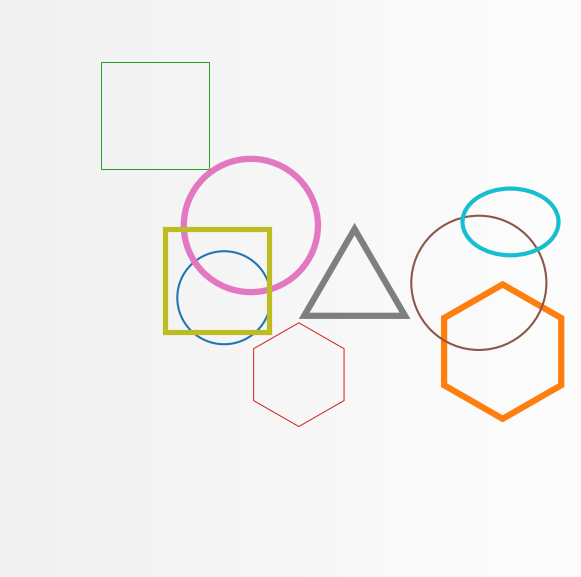[{"shape": "circle", "thickness": 1, "radius": 0.4, "center": [0.386, 0.484]}, {"shape": "hexagon", "thickness": 3, "radius": 0.58, "center": [0.865, 0.39]}, {"shape": "square", "thickness": 0.5, "radius": 0.46, "center": [0.266, 0.8]}, {"shape": "hexagon", "thickness": 0.5, "radius": 0.45, "center": [0.514, 0.35]}, {"shape": "circle", "thickness": 1, "radius": 0.58, "center": [0.824, 0.509]}, {"shape": "circle", "thickness": 3, "radius": 0.58, "center": [0.432, 0.609]}, {"shape": "triangle", "thickness": 3, "radius": 0.5, "center": [0.61, 0.502]}, {"shape": "square", "thickness": 2.5, "radius": 0.45, "center": [0.373, 0.513]}, {"shape": "oval", "thickness": 2, "radius": 0.41, "center": [0.878, 0.615]}]